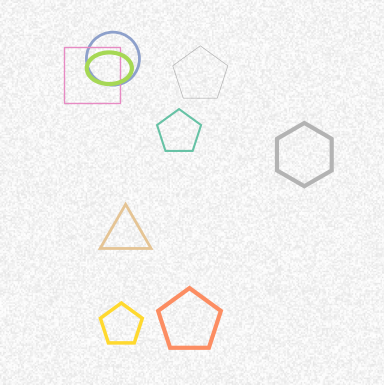[{"shape": "pentagon", "thickness": 1.5, "radius": 0.3, "center": [0.465, 0.657]}, {"shape": "pentagon", "thickness": 3, "radius": 0.43, "center": [0.492, 0.166]}, {"shape": "circle", "thickness": 2, "radius": 0.34, "center": [0.293, 0.848]}, {"shape": "square", "thickness": 1, "radius": 0.36, "center": [0.239, 0.805]}, {"shape": "oval", "thickness": 3, "radius": 0.29, "center": [0.284, 0.823]}, {"shape": "pentagon", "thickness": 2.5, "radius": 0.29, "center": [0.315, 0.156]}, {"shape": "triangle", "thickness": 2, "radius": 0.38, "center": [0.326, 0.393]}, {"shape": "pentagon", "thickness": 0.5, "radius": 0.38, "center": [0.52, 0.806]}, {"shape": "hexagon", "thickness": 3, "radius": 0.41, "center": [0.79, 0.598]}]